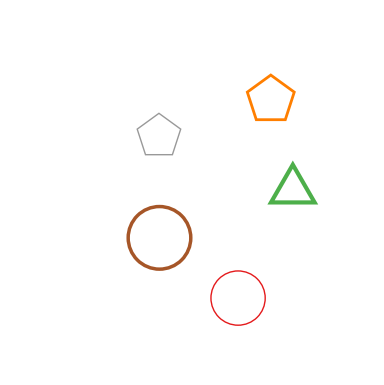[{"shape": "circle", "thickness": 1, "radius": 0.35, "center": [0.618, 0.226]}, {"shape": "triangle", "thickness": 3, "radius": 0.33, "center": [0.761, 0.507]}, {"shape": "pentagon", "thickness": 2, "radius": 0.32, "center": [0.703, 0.741]}, {"shape": "circle", "thickness": 2.5, "radius": 0.41, "center": [0.414, 0.382]}, {"shape": "pentagon", "thickness": 1, "radius": 0.3, "center": [0.413, 0.646]}]